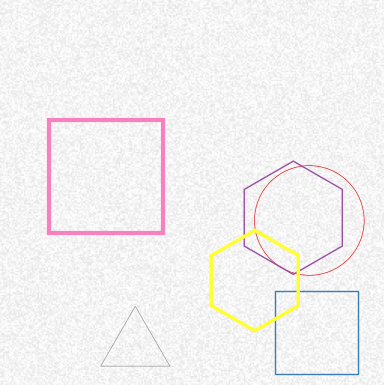[{"shape": "circle", "thickness": 0.5, "radius": 0.71, "center": [0.803, 0.427]}, {"shape": "square", "thickness": 1, "radius": 0.54, "center": [0.822, 0.137]}, {"shape": "hexagon", "thickness": 1, "radius": 0.74, "center": [0.762, 0.434]}, {"shape": "hexagon", "thickness": 2.5, "radius": 0.65, "center": [0.662, 0.271]}, {"shape": "square", "thickness": 3, "radius": 0.74, "center": [0.275, 0.542]}, {"shape": "triangle", "thickness": 0.5, "radius": 0.52, "center": [0.351, 0.101]}]